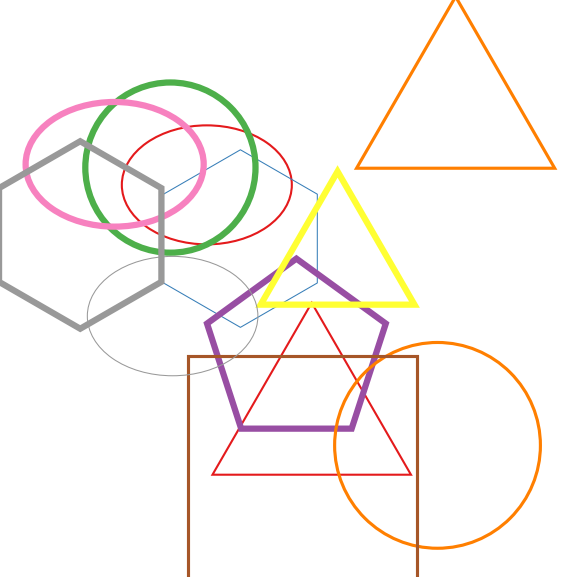[{"shape": "oval", "thickness": 1, "radius": 0.74, "center": [0.358, 0.679]}, {"shape": "triangle", "thickness": 1, "radius": 0.99, "center": [0.54, 0.276]}, {"shape": "hexagon", "thickness": 0.5, "radius": 0.77, "center": [0.416, 0.586]}, {"shape": "circle", "thickness": 3, "radius": 0.74, "center": [0.295, 0.709]}, {"shape": "pentagon", "thickness": 3, "radius": 0.81, "center": [0.513, 0.389]}, {"shape": "triangle", "thickness": 1.5, "radius": 0.99, "center": [0.789, 0.807]}, {"shape": "circle", "thickness": 1.5, "radius": 0.89, "center": [0.758, 0.228]}, {"shape": "triangle", "thickness": 3, "radius": 0.77, "center": [0.585, 0.548]}, {"shape": "square", "thickness": 1.5, "radius": 0.99, "center": [0.524, 0.185]}, {"shape": "oval", "thickness": 3, "radius": 0.77, "center": [0.199, 0.715]}, {"shape": "oval", "thickness": 0.5, "radius": 0.74, "center": [0.299, 0.452]}, {"shape": "hexagon", "thickness": 3, "radius": 0.81, "center": [0.139, 0.592]}]